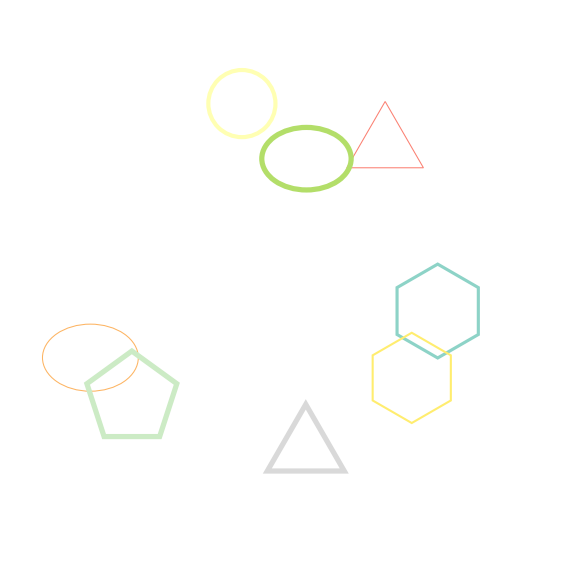[{"shape": "hexagon", "thickness": 1.5, "radius": 0.41, "center": [0.758, 0.461]}, {"shape": "circle", "thickness": 2, "radius": 0.29, "center": [0.419, 0.82]}, {"shape": "triangle", "thickness": 0.5, "radius": 0.38, "center": [0.667, 0.747]}, {"shape": "oval", "thickness": 0.5, "radius": 0.41, "center": [0.157, 0.38]}, {"shape": "oval", "thickness": 2.5, "radius": 0.39, "center": [0.531, 0.724]}, {"shape": "triangle", "thickness": 2.5, "radius": 0.38, "center": [0.529, 0.222]}, {"shape": "pentagon", "thickness": 2.5, "radius": 0.41, "center": [0.228, 0.309]}, {"shape": "hexagon", "thickness": 1, "radius": 0.39, "center": [0.713, 0.345]}]